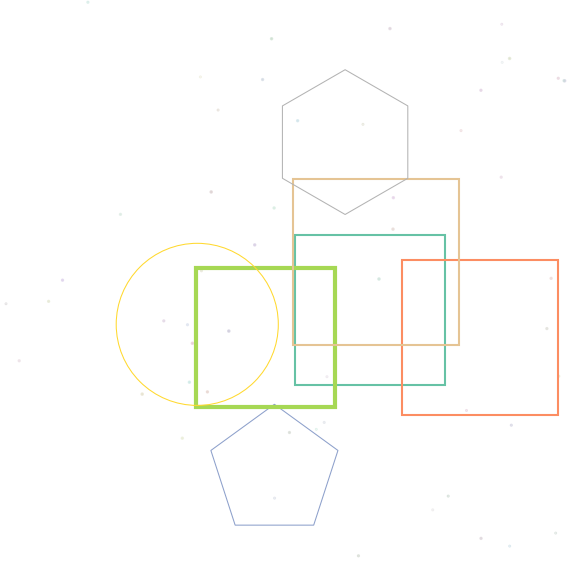[{"shape": "square", "thickness": 1, "radius": 0.65, "center": [0.64, 0.463]}, {"shape": "square", "thickness": 1, "radius": 0.67, "center": [0.831, 0.415]}, {"shape": "pentagon", "thickness": 0.5, "radius": 0.58, "center": [0.475, 0.183]}, {"shape": "square", "thickness": 2, "radius": 0.6, "center": [0.46, 0.415]}, {"shape": "circle", "thickness": 0.5, "radius": 0.7, "center": [0.342, 0.437]}, {"shape": "square", "thickness": 1, "radius": 0.72, "center": [0.651, 0.545]}, {"shape": "hexagon", "thickness": 0.5, "radius": 0.63, "center": [0.598, 0.753]}]